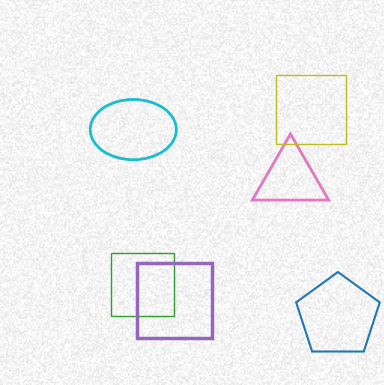[{"shape": "pentagon", "thickness": 1.5, "radius": 0.57, "center": [0.878, 0.179]}, {"shape": "square", "thickness": 1, "radius": 0.41, "center": [0.369, 0.262]}, {"shape": "square", "thickness": 2.5, "radius": 0.49, "center": [0.454, 0.22]}, {"shape": "triangle", "thickness": 2, "radius": 0.57, "center": [0.755, 0.538]}, {"shape": "square", "thickness": 1, "radius": 0.45, "center": [0.808, 0.715]}, {"shape": "oval", "thickness": 2, "radius": 0.56, "center": [0.346, 0.663]}]